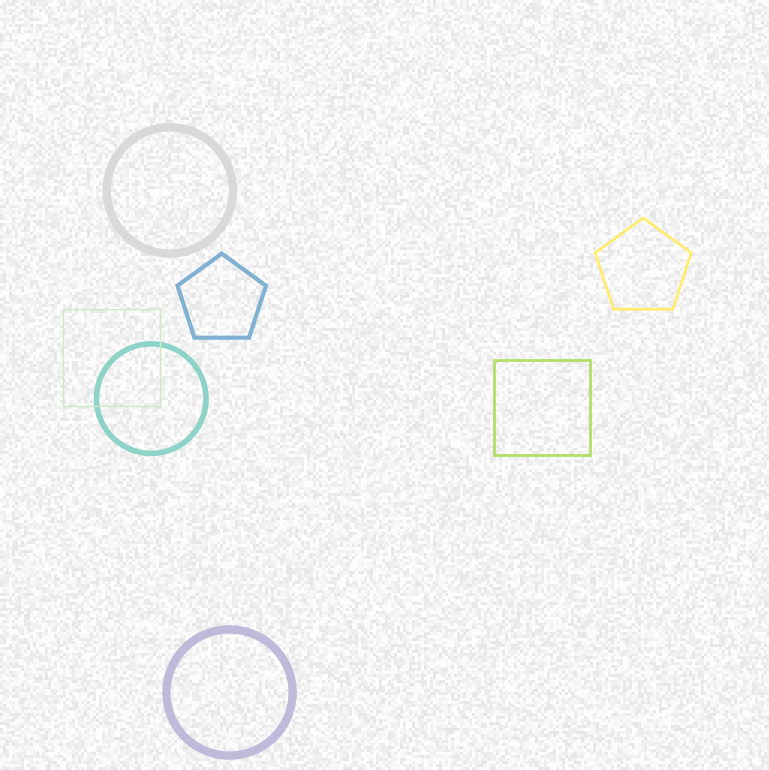[{"shape": "circle", "thickness": 2, "radius": 0.36, "center": [0.196, 0.482]}, {"shape": "circle", "thickness": 3, "radius": 0.41, "center": [0.298, 0.101]}, {"shape": "pentagon", "thickness": 1.5, "radius": 0.3, "center": [0.288, 0.61]}, {"shape": "square", "thickness": 1, "radius": 0.31, "center": [0.704, 0.471]}, {"shape": "circle", "thickness": 3, "radius": 0.41, "center": [0.221, 0.753]}, {"shape": "square", "thickness": 0.5, "radius": 0.31, "center": [0.145, 0.535]}, {"shape": "pentagon", "thickness": 1, "radius": 0.33, "center": [0.835, 0.651]}]